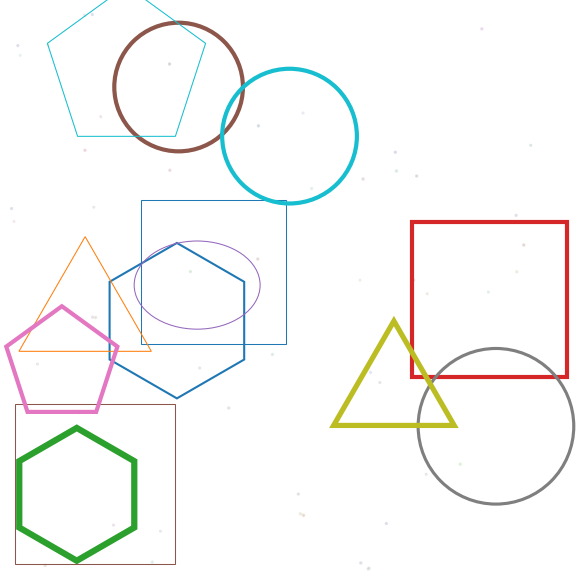[{"shape": "hexagon", "thickness": 1, "radius": 0.67, "center": [0.306, 0.444]}, {"shape": "square", "thickness": 0.5, "radius": 0.62, "center": [0.37, 0.528]}, {"shape": "triangle", "thickness": 0.5, "radius": 0.66, "center": [0.147, 0.457]}, {"shape": "hexagon", "thickness": 3, "radius": 0.57, "center": [0.133, 0.143]}, {"shape": "square", "thickness": 2, "radius": 0.67, "center": [0.848, 0.481]}, {"shape": "oval", "thickness": 0.5, "radius": 0.55, "center": [0.341, 0.505]}, {"shape": "circle", "thickness": 2, "radius": 0.56, "center": [0.309, 0.848]}, {"shape": "square", "thickness": 0.5, "radius": 0.69, "center": [0.164, 0.161]}, {"shape": "pentagon", "thickness": 2, "radius": 0.51, "center": [0.107, 0.368]}, {"shape": "circle", "thickness": 1.5, "radius": 0.67, "center": [0.859, 0.261]}, {"shape": "triangle", "thickness": 2.5, "radius": 0.6, "center": [0.682, 0.323]}, {"shape": "pentagon", "thickness": 0.5, "radius": 0.72, "center": [0.219, 0.88]}, {"shape": "circle", "thickness": 2, "radius": 0.58, "center": [0.501, 0.763]}]